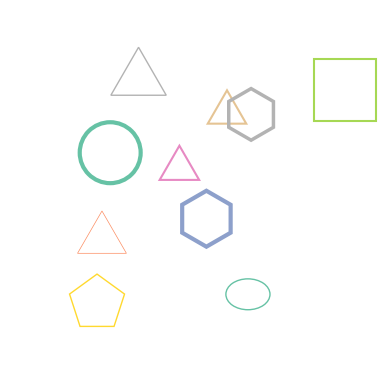[{"shape": "circle", "thickness": 3, "radius": 0.4, "center": [0.286, 0.603]}, {"shape": "oval", "thickness": 1, "radius": 0.29, "center": [0.644, 0.236]}, {"shape": "triangle", "thickness": 0.5, "radius": 0.37, "center": [0.265, 0.379]}, {"shape": "hexagon", "thickness": 3, "radius": 0.36, "center": [0.536, 0.432]}, {"shape": "triangle", "thickness": 1.5, "radius": 0.3, "center": [0.466, 0.562]}, {"shape": "square", "thickness": 1.5, "radius": 0.4, "center": [0.897, 0.765]}, {"shape": "pentagon", "thickness": 1, "radius": 0.38, "center": [0.252, 0.213]}, {"shape": "triangle", "thickness": 1.5, "radius": 0.29, "center": [0.59, 0.708]}, {"shape": "triangle", "thickness": 1, "radius": 0.42, "center": [0.36, 0.794]}, {"shape": "hexagon", "thickness": 2.5, "radius": 0.34, "center": [0.652, 0.703]}]